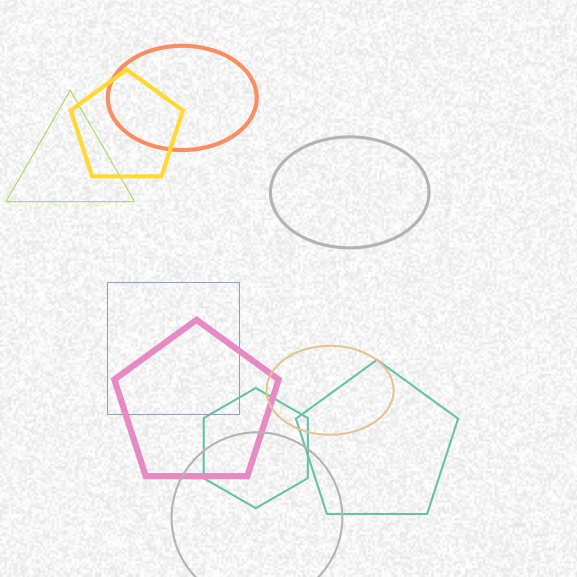[{"shape": "hexagon", "thickness": 1, "radius": 0.52, "center": [0.443, 0.223]}, {"shape": "pentagon", "thickness": 1, "radius": 0.74, "center": [0.653, 0.229]}, {"shape": "oval", "thickness": 2, "radius": 0.64, "center": [0.316, 0.83]}, {"shape": "square", "thickness": 0.5, "radius": 0.57, "center": [0.3, 0.397]}, {"shape": "pentagon", "thickness": 3, "radius": 0.75, "center": [0.34, 0.296]}, {"shape": "triangle", "thickness": 0.5, "radius": 0.64, "center": [0.122, 0.714]}, {"shape": "pentagon", "thickness": 2, "radius": 0.51, "center": [0.22, 0.776]}, {"shape": "oval", "thickness": 1, "radius": 0.55, "center": [0.572, 0.323]}, {"shape": "circle", "thickness": 1, "radius": 0.74, "center": [0.445, 0.103]}, {"shape": "oval", "thickness": 1.5, "radius": 0.69, "center": [0.606, 0.666]}]